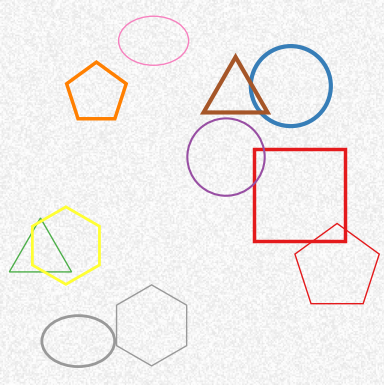[{"shape": "pentagon", "thickness": 1, "radius": 0.58, "center": [0.876, 0.304]}, {"shape": "square", "thickness": 2.5, "radius": 0.59, "center": [0.778, 0.494]}, {"shape": "circle", "thickness": 3, "radius": 0.52, "center": [0.755, 0.776]}, {"shape": "triangle", "thickness": 1, "radius": 0.47, "center": [0.105, 0.34]}, {"shape": "circle", "thickness": 1.5, "radius": 0.5, "center": [0.587, 0.592]}, {"shape": "pentagon", "thickness": 2.5, "radius": 0.41, "center": [0.25, 0.757]}, {"shape": "hexagon", "thickness": 2, "radius": 0.5, "center": [0.171, 0.362]}, {"shape": "triangle", "thickness": 3, "radius": 0.48, "center": [0.612, 0.756]}, {"shape": "oval", "thickness": 1, "radius": 0.45, "center": [0.399, 0.894]}, {"shape": "hexagon", "thickness": 1, "radius": 0.53, "center": [0.394, 0.155]}, {"shape": "oval", "thickness": 2, "radius": 0.47, "center": [0.203, 0.114]}]